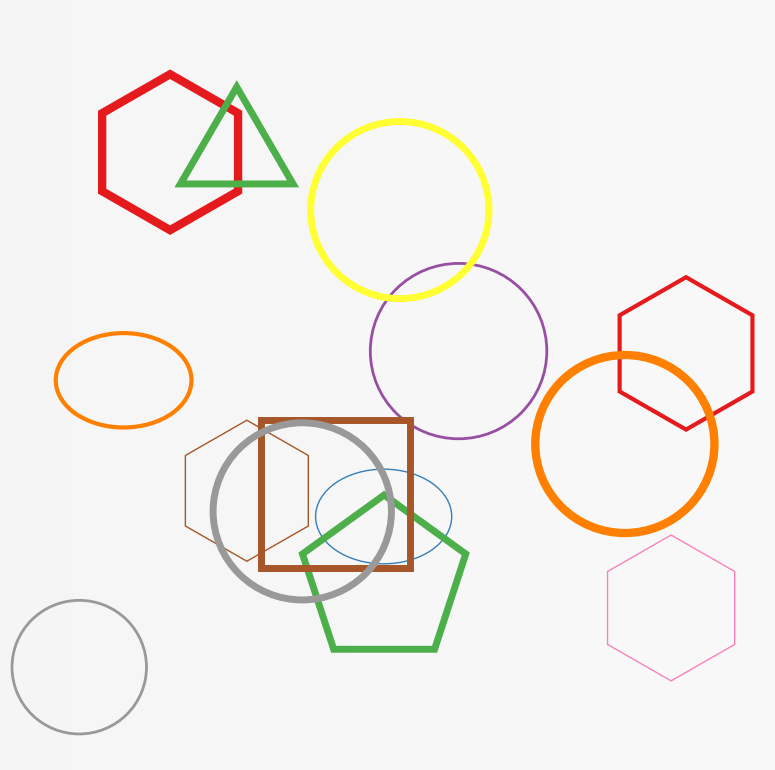[{"shape": "hexagon", "thickness": 3, "radius": 0.51, "center": [0.219, 0.802]}, {"shape": "hexagon", "thickness": 1.5, "radius": 0.49, "center": [0.885, 0.541]}, {"shape": "oval", "thickness": 0.5, "radius": 0.44, "center": [0.495, 0.329]}, {"shape": "triangle", "thickness": 2.5, "radius": 0.42, "center": [0.305, 0.803]}, {"shape": "pentagon", "thickness": 2.5, "radius": 0.55, "center": [0.496, 0.246]}, {"shape": "circle", "thickness": 1, "radius": 0.57, "center": [0.592, 0.544]}, {"shape": "circle", "thickness": 3, "radius": 0.58, "center": [0.806, 0.423]}, {"shape": "oval", "thickness": 1.5, "radius": 0.44, "center": [0.159, 0.506]}, {"shape": "circle", "thickness": 2.5, "radius": 0.58, "center": [0.516, 0.727]}, {"shape": "square", "thickness": 2.5, "radius": 0.48, "center": [0.433, 0.359]}, {"shape": "hexagon", "thickness": 0.5, "radius": 0.46, "center": [0.318, 0.363]}, {"shape": "hexagon", "thickness": 0.5, "radius": 0.47, "center": [0.866, 0.21]}, {"shape": "circle", "thickness": 1, "radius": 0.43, "center": [0.102, 0.134]}, {"shape": "circle", "thickness": 2.5, "radius": 0.58, "center": [0.39, 0.336]}]